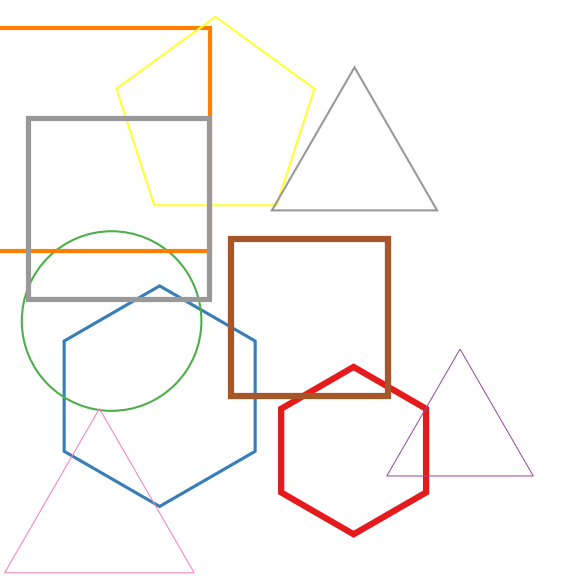[{"shape": "hexagon", "thickness": 3, "radius": 0.72, "center": [0.612, 0.219]}, {"shape": "hexagon", "thickness": 1.5, "radius": 0.95, "center": [0.276, 0.313]}, {"shape": "circle", "thickness": 1, "radius": 0.78, "center": [0.193, 0.443]}, {"shape": "triangle", "thickness": 0.5, "radius": 0.73, "center": [0.797, 0.248]}, {"shape": "square", "thickness": 2, "radius": 0.96, "center": [0.172, 0.757]}, {"shape": "pentagon", "thickness": 1, "radius": 0.9, "center": [0.373, 0.79]}, {"shape": "square", "thickness": 3, "radius": 0.68, "center": [0.536, 0.449]}, {"shape": "triangle", "thickness": 0.5, "radius": 0.95, "center": [0.172, 0.102]}, {"shape": "triangle", "thickness": 1, "radius": 0.83, "center": [0.614, 0.717]}, {"shape": "square", "thickness": 2.5, "radius": 0.78, "center": [0.205, 0.638]}]